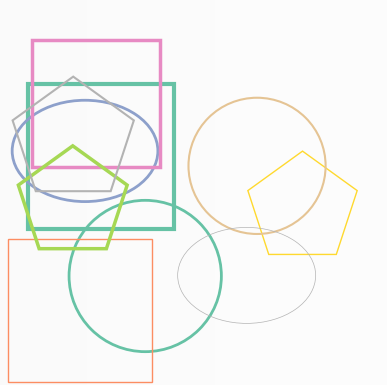[{"shape": "square", "thickness": 3, "radius": 0.94, "center": [0.261, 0.593]}, {"shape": "circle", "thickness": 2, "radius": 0.98, "center": [0.375, 0.283]}, {"shape": "square", "thickness": 1, "radius": 0.93, "center": [0.207, 0.194]}, {"shape": "oval", "thickness": 2, "radius": 0.94, "center": [0.219, 0.608]}, {"shape": "square", "thickness": 2.5, "radius": 0.83, "center": [0.249, 0.732]}, {"shape": "pentagon", "thickness": 2.5, "radius": 0.74, "center": [0.188, 0.474]}, {"shape": "pentagon", "thickness": 1, "radius": 0.74, "center": [0.781, 0.459]}, {"shape": "circle", "thickness": 1.5, "radius": 0.88, "center": [0.663, 0.569]}, {"shape": "oval", "thickness": 0.5, "radius": 0.89, "center": [0.637, 0.285]}, {"shape": "pentagon", "thickness": 1.5, "radius": 0.82, "center": [0.189, 0.636]}]